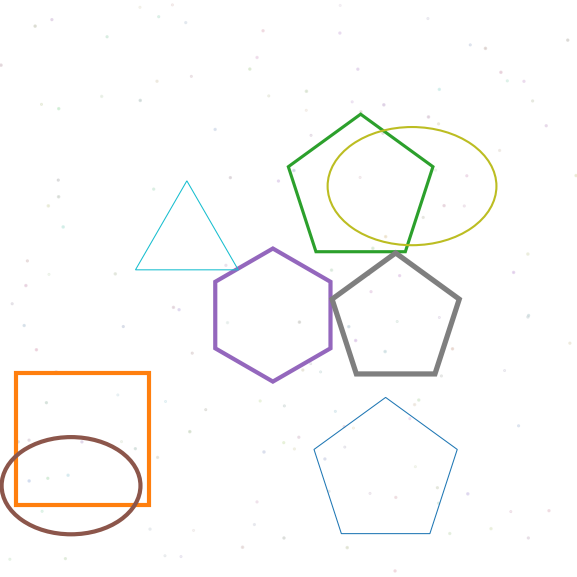[{"shape": "pentagon", "thickness": 0.5, "radius": 0.65, "center": [0.668, 0.181]}, {"shape": "square", "thickness": 2, "radius": 0.57, "center": [0.143, 0.239]}, {"shape": "pentagon", "thickness": 1.5, "radius": 0.66, "center": [0.624, 0.67]}, {"shape": "hexagon", "thickness": 2, "radius": 0.58, "center": [0.473, 0.454]}, {"shape": "oval", "thickness": 2, "radius": 0.6, "center": [0.123, 0.158]}, {"shape": "pentagon", "thickness": 2.5, "radius": 0.58, "center": [0.685, 0.445]}, {"shape": "oval", "thickness": 1, "radius": 0.73, "center": [0.713, 0.677]}, {"shape": "triangle", "thickness": 0.5, "radius": 0.51, "center": [0.324, 0.583]}]